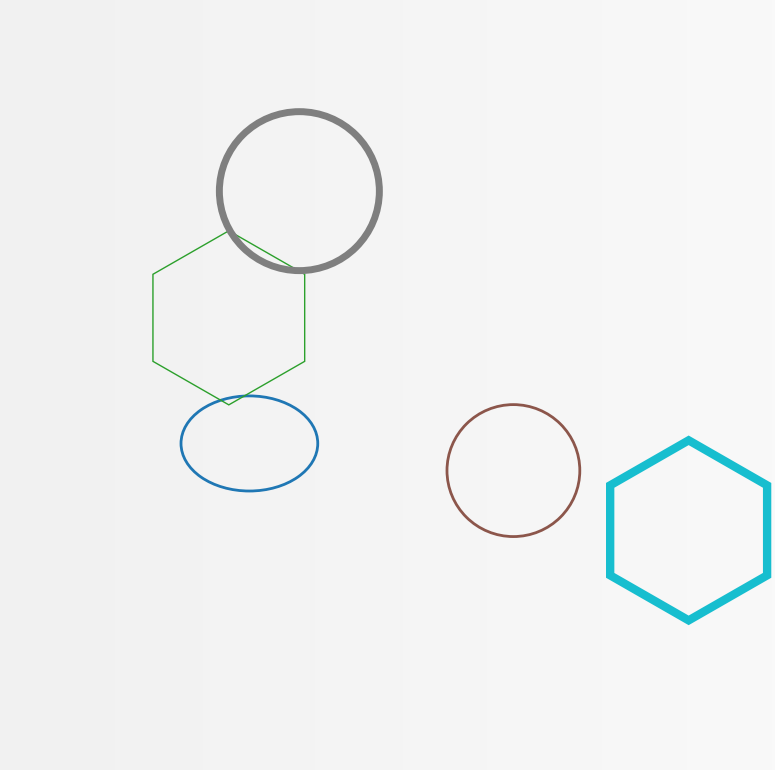[{"shape": "oval", "thickness": 1, "radius": 0.44, "center": [0.322, 0.424]}, {"shape": "hexagon", "thickness": 0.5, "radius": 0.57, "center": [0.295, 0.587]}, {"shape": "circle", "thickness": 1, "radius": 0.43, "center": [0.662, 0.389]}, {"shape": "circle", "thickness": 2.5, "radius": 0.52, "center": [0.386, 0.752]}, {"shape": "hexagon", "thickness": 3, "radius": 0.58, "center": [0.889, 0.311]}]